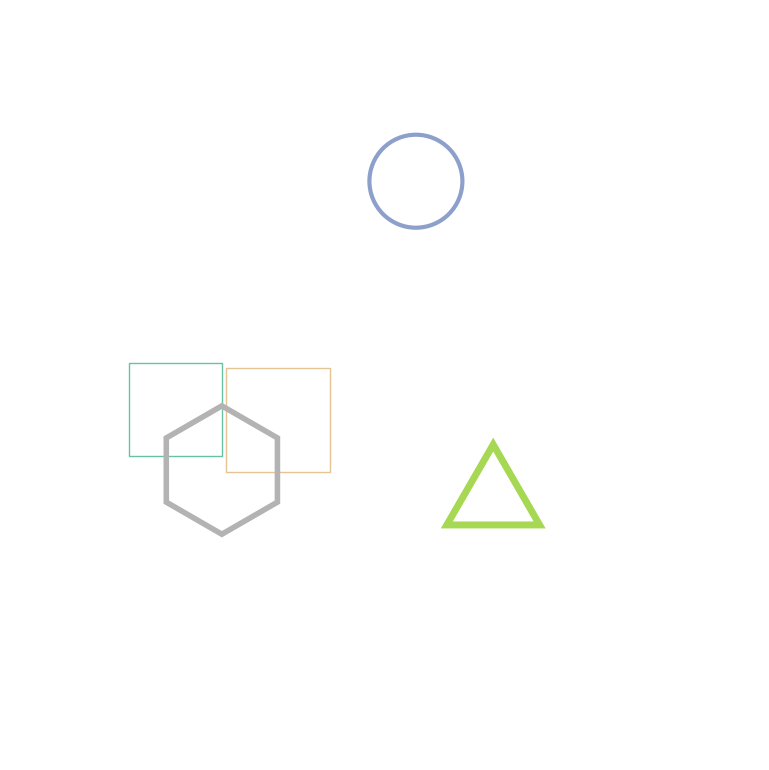[{"shape": "square", "thickness": 0.5, "radius": 0.3, "center": [0.228, 0.469]}, {"shape": "circle", "thickness": 1.5, "radius": 0.3, "center": [0.54, 0.765]}, {"shape": "triangle", "thickness": 2.5, "radius": 0.35, "center": [0.641, 0.353]}, {"shape": "square", "thickness": 0.5, "radius": 0.34, "center": [0.361, 0.454]}, {"shape": "hexagon", "thickness": 2, "radius": 0.42, "center": [0.288, 0.39]}]